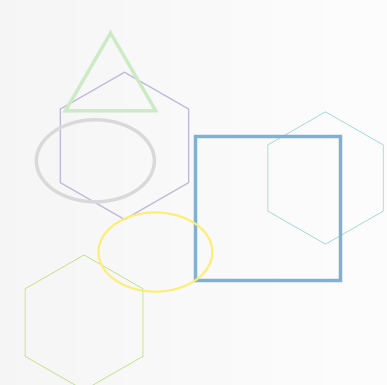[{"shape": "hexagon", "thickness": 0.5, "radius": 0.86, "center": [0.84, 0.538]}, {"shape": "hexagon", "thickness": 1, "radius": 0.96, "center": [0.321, 0.621]}, {"shape": "square", "thickness": 2.5, "radius": 0.94, "center": [0.69, 0.459]}, {"shape": "hexagon", "thickness": 0.5, "radius": 0.88, "center": [0.217, 0.162]}, {"shape": "oval", "thickness": 2.5, "radius": 0.76, "center": [0.246, 0.582]}, {"shape": "triangle", "thickness": 2.5, "radius": 0.67, "center": [0.285, 0.78]}, {"shape": "oval", "thickness": 1.5, "radius": 0.73, "center": [0.401, 0.345]}]